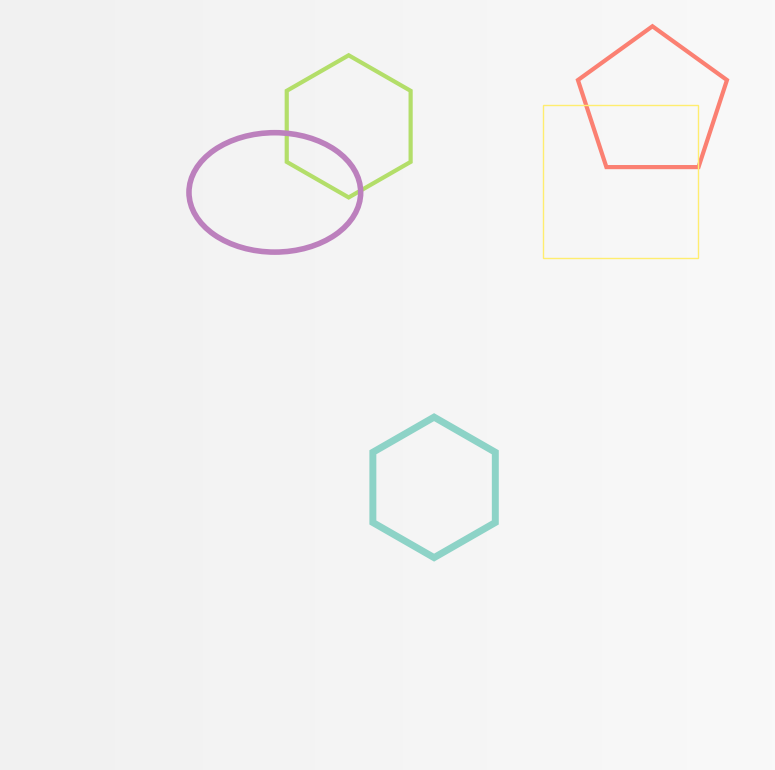[{"shape": "hexagon", "thickness": 2.5, "radius": 0.46, "center": [0.56, 0.367]}, {"shape": "pentagon", "thickness": 1.5, "radius": 0.51, "center": [0.842, 0.865]}, {"shape": "hexagon", "thickness": 1.5, "radius": 0.46, "center": [0.45, 0.836]}, {"shape": "oval", "thickness": 2, "radius": 0.55, "center": [0.355, 0.75]}, {"shape": "square", "thickness": 0.5, "radius": 0.5, "center": [0.8, 0.764]}]